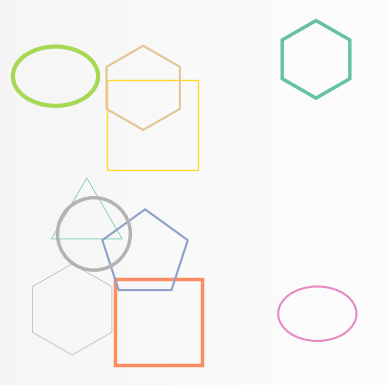[{"shape": "triangle", "thickness": 0.5, "radius": 0.53, "center": [0.224, 0.432]}, {"shape": "hexagon", "thickness": 2.5, "radius": 0.5, "center": [0.816, 0.846]}, {"shape": "square", "thickness": 2.5, "radius": 0.56, "center": [0.409, 0.163]}, {"shape": "pentagon", "thickness": 1.5, "radius": 0.58, "center": [0.374, 0.34]}, {"shape": "oval", "thickness": 1.5, "radius": 0.51, "center": [0.819, 0.185]}, {"shape": "oval", "thickness": 3, "radius": 0.55, "center": [0.143, 0.802]}, {"shape": "square", "thickness": 1, "radius": 0.58, "center": [0.393, 0.676]}, {"shape": "hexagon", "thickness": 1.5, "radius": 0.55, "center": [0.37, 0.772]}, {"shape": "hexagon", "thickness": 0.5, "radius": 0.59, "center": [0.186, 0.196]}, {"shape": "circle", "thickness": 2.5, "radius": 0.47, "center": [0.242, 0.392]}]